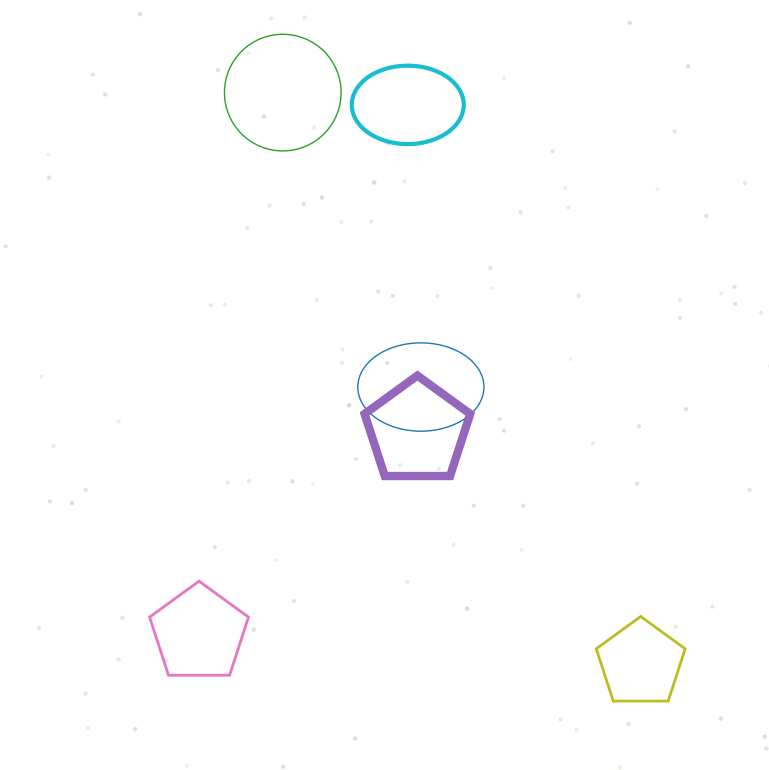[{"shape": "oval", "thickness": 0.5, "radius": 0.41, "center": [0.547, 0.497]}, {"shape": "circle", "thickness": 0.5, "radius": 0.38, "center": [0.367, 0.88]}, {"shape": "pentagon", "thickness": 3, "radius": 0.36, "center": [0.542, 0.44]}, {"shape": "pentagon", "thickness": 1, "radius": 0.34, "center": [0.259, 0.178]}, {"shape": "pentagon", "thickness": 1, "radius": 0.3, "center": [0.832, 0.139]}, {"shape": "oval", "thickness": 1.5, "radius": 0.36, "center": [0.53, 0.864]}]